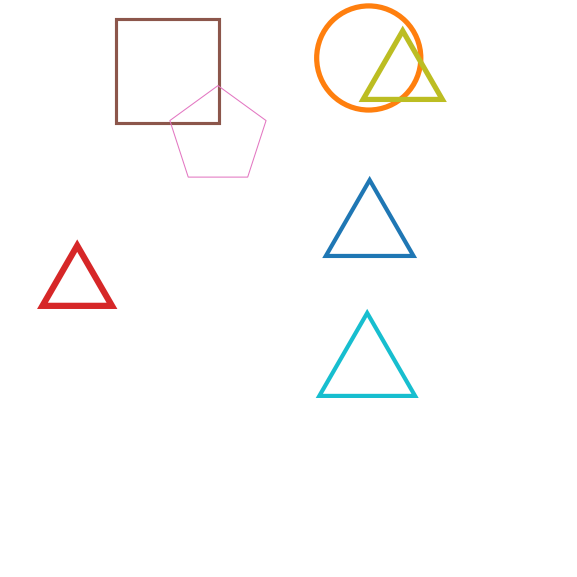[{"shape": "triangle", "thickness": 2, "radius": 0.44, "center": [0.64, 0.6]}, {"shape": "circle", "thickness": 2.5, "radius": 0.45, "center": [0.639, 0.899]}, {"shape": "triangle", "thickness": 3, "radius": 0.35, "center": [0.134, 0.504]}, {"shape": "square", "thickness": 1.5, "radius": 0.45, "center": [0.29, 0.876]}, {"shape": "pentagon", "thickness": 0.5, "radius": 0.44, "center": [0.377, 0.763]}, {"shape": "triangle", "thickness": 2.5, "radius": 0.4, "center": [0.697, 0.867]}, {"shape": "triangle", "thickness": 2, "radius": 0.48, "center": [0.636, 0.361]}]